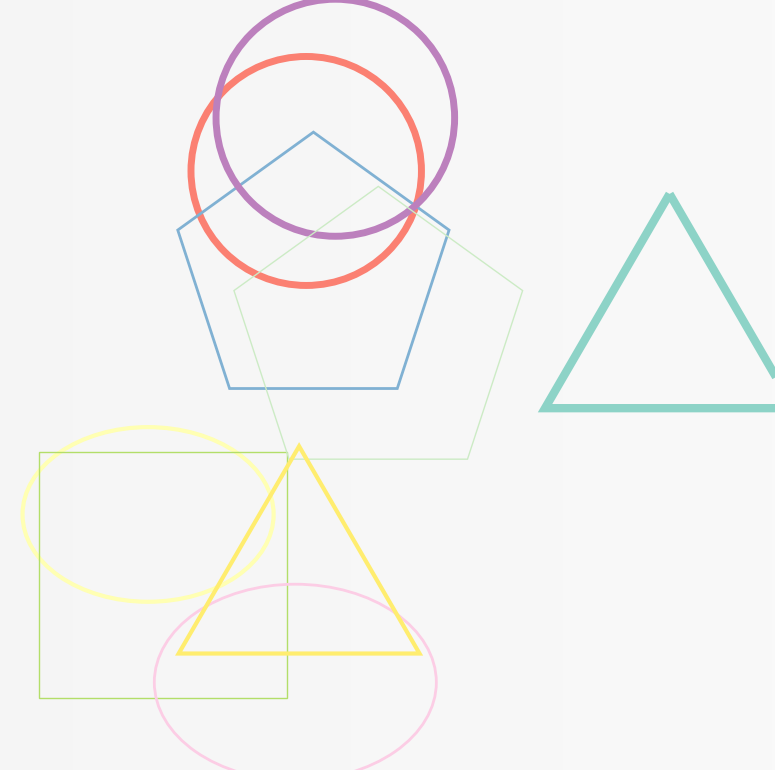[{"shape": "triangle", "thickness": 3, "radius": 0.93, "center": [0.864, 0.563]}, {"shape": "oval", "thickness": 1.5, "radius": 0.81, "center": [0.191, 0.332]}, {"shape": "circle", "thickness": 2.5, "radius": 0.74, "center": [0.395, 0.778]}, {"shape": "pentagon", "thickness": 1, "radius": 0.92, "center": [0.404, 0.644]}, {"shape": "square", "thickness": 0.5, "radius": 0.8, "center": [0.211, 0.253]}, {"shape": "oval", "thickness": 1, "radius": 0.91, "center": [0.381, 0.114]}, {"shape": "circle", "thickness": 2.5, "radius": 0.77, "center": [0.433, 0.847]}, {"shape": "pentagon", "thickness": 0.5, "radius": 0.98, "center": [0.488, 0.562]}, {"shape": "triangle", "thickness": 1.5, "radius": 0.9, "center": [0.386, 0.241]}]